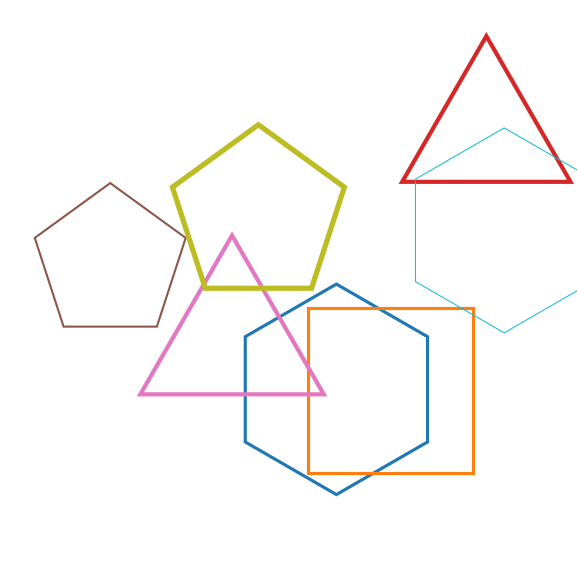[{"shape": "hexagon", "thickness": 1.5, "radius": 0.91, "center": [0.583, 0.325]}, {"shape": "square", "thickness": 1.5, "radius": 0.71, "center": [0.676, 0.323]}, {"shape": "triangle", "thickness": 2, "radius": 0.84, "center": [0.842, 0.768]}, {"shape": "pentagon", "thickness": 1, "radius": 0.69, "center": [0.191, 0.545]}, {"shape": "triangle", "thickness": 2, "radius": 0.92, "center": [0.402, 0.408]}, {"shape": "pentagon", "thickness": 2.5, "radius": 0.78, "center": [0.447, 0.627]}, {"shape": "hexagon", "thickness": 0.5, "radius": 0.89, "center": [0.873, 0.6]}]